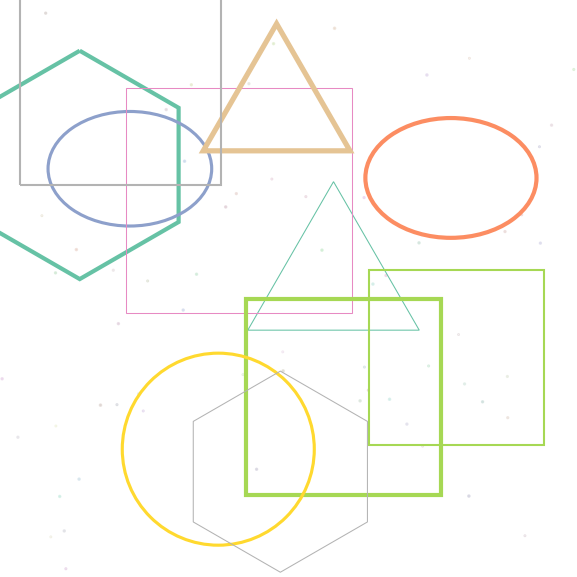[{"shape": "hexagon", "thickness": 2, "radius": 0.99, "center": [0.138, 0.714]}, {"shape": "triangle", "thickness": 0.5, "radius": 0.86, "center": [0.578, 0.513]}, {"shape": "oval", "thickness": 2, "radius": 0.74, "center": [0.781, 0.691]}, {"shape": "oval", "thickness": 1.5, "radius": 0.71, "center": [0.225, 0.707]}, {"shape": "square", "thickness": 0.5, "radius": 0.98, "center": [0.414, 0.652]}, {"shape": "square", "thickness": 1, "radius": 0.76, "center": [0.79, 0.38]}, {"shape": "square", "thickness": 2, "radius": 0.85, "center": [0.594, 0.312]}, {"shape": "circle", "thickness": 1.5, "radius": 0.83, "center": [0.378, 0.221]}, {"shape": "triangle", "thickness": 2.5, "radius": 0.73, "center": [0.479, 0.811]}, {"shape": "square", "thickness": 1, "radius": 0.87, "center": [0.209, 0.853]}, {"shape": "hexagon", "thickness": 0.5, "radius": 0.87, "center": [0.485, 0.182]}]